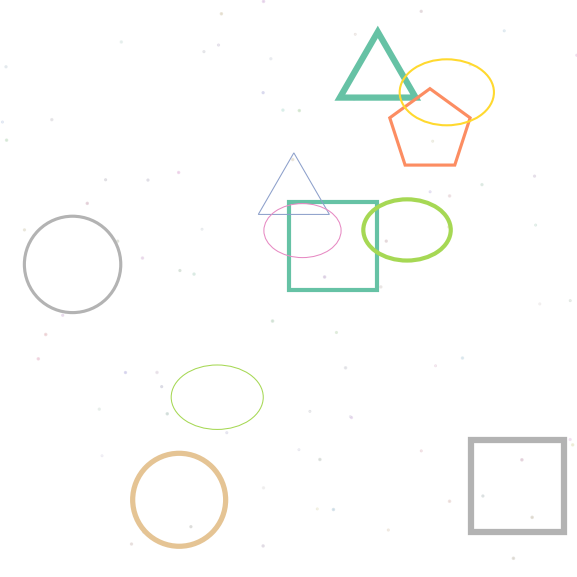[{"shape": "triangle", "thickness": 3, "radius": 0.38, "center": [0.654, 0.868]}, {"shape": "square", "thickness": 2, "radius": 0.38, "center": [0.577, 0.573]}, {"shape": "pentagon", "thickness": 1.5, "radius": 0.37, "center": [0.744, 0.772]}, {"shape": "triangle", "thickness": 0.5, "radius": 0.36, "center": [0.509, 0.663]}, {"shape": "oval", "thickness": 0.5, "radius": 0.33, "center": [0.524, 0.6]}, {"shape": "oval", "thickness": 2, "radius": 0.38, "center": [0.705, 0.601]}, {"shape": "oval", "thickness": 0.5, "radius": 0.4, "center": [0.376, 0.311]}, {"shape": "oval", "thickness": 1, "radius": 0.41, "center": [0.774, 0.839]}, {"shape": "circle", "thickness": 2.5, "radius": 0.4, "center": [0.31, 0.134]}, {"shape": "square", "thickness": 3, "radius": 0.4, "center": [0.897, 0.157]}, {"shape": "circle", "thickness": 1.5, "radius": 0.42, "center": [0.126, 0.541]}]